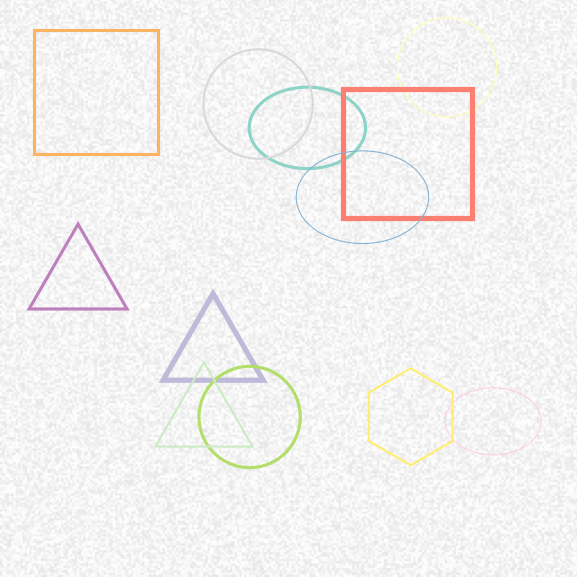[{"shape": "oval", "thickness": 1.5, "radius": 0.5, "center": [0.532, 0.778]}, {"shape": "circle", "thickness": 0.5, "radius": 0.43, "center": [0.774, 0.882]}, {"shape": "triangle", "thickness": 2.5, "radius": 0.5, "center": [0.369, 0.391]}, {"shape": "square", "thickness": 2.5, "radius": 0.56, "center": [0.706, 0.734]}, {"shape": "oval", "thickness": 0.5, "radius": 0.57, "center": [0.628, 0.658]}, {"shape": "square", "thickness": 1.5, "radius": 0.54, "center": [0.166, 0.84]}, {"shape": "circle", "thickness": 1.5, "radius": 0.44, "center": [0.432, 0.277]}, {"shape": "oval", "thickness": 0.5, "radius": 0.42, "center": [0.854, 0.27]}, {"shape": "circle", "thickness": 1, "radius": 0.47, "center": [0.447, 0.819]}, {"shape": "triangle", "thickness": 1.5, "radius": 0.49, "center": [0.135, 0.513]}, {"shape": "triangle", "thickness": 1, "radius": 0.49, "center": [0.353, 0.274]}, {"shape": "hexagon", "thickness": 1, "radius": 0.42, "center": [0.711, 0.277]}]